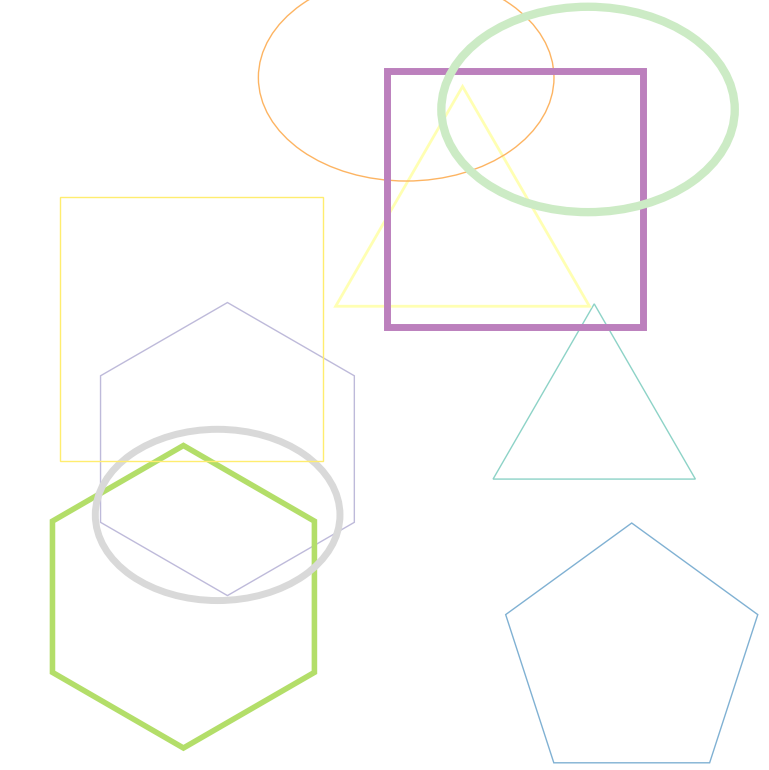[{"shape": "triangle", "thickness": 0.5, "radius": 0.76, "center": [0.772, 0.454]}, {"shape": "triangle", "thickness": 1, "radius": 0.95, "center": [0.601, 0.697]}, {"shape": "hexagon", "thickness": 0.5, "radius": 0.95, "center": [0.295, 0.417]}, {"shape": "pentagon", "thickness": 0.5, "radius": 0.86, "center": [0.82, 0.149]}, {"shape": "oval", "thickness": 0.5, "radius": 0.96, "center": [0.528, 0.899]}, {"shape": "hexagon", "thickness": 2, "radius": 0.98, "center": [0.238, 0.225]}, {"shape": "oval", "thickness": 2.5, "radius": 0.79, "center": [0.283, 0.331]}, {"shape": "square", "thickness": 2.5, "radius": 0.83, "center": [0.669, 0.742]}, {"shape": "oval", "thickness": 3, "radius": 0.95, "center": [0.764, 0.858]}, {"shape": "square", "thickness": 0.5, "radius": 0.85, "center": [0.249, 0.573]}]